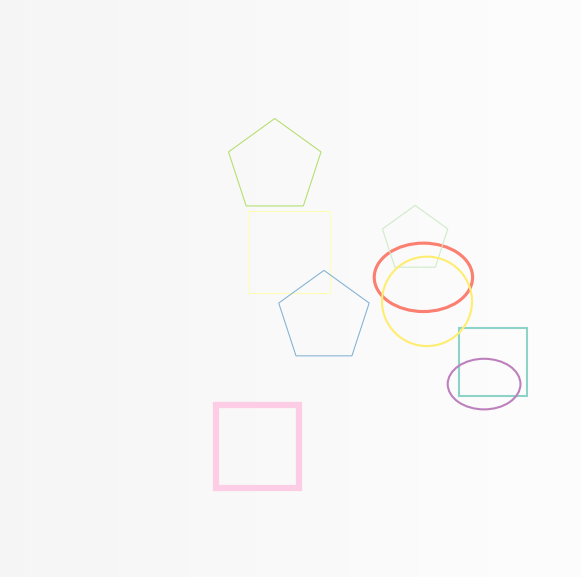[{"shape": "square", "thickness": 1, "radius": 0.29, "center": [0.848, 0.372]}, {"shape": "square", "thickness": 0.5, "radius": 0.35, "center": [0.496, 0.563]}, {"shape": "oval", "thickness": 1.5, "radius": 0.42, "center": [0.728, 0.519]}, {"shape": "pentagon", "thickness": 0.5, "radius": 0.41, "center": [0.557, 0.449]}, {"shape": "pentagon", "thickness": 0.5, "radius": 0.42, "center": [0.473, 0.71]}, {"shape": "square", "thickness": 3, "radius": 0.36, "center": [0.443, 0.226]}, {"shape": "oval", "thickness": 1, "radius": 0.31, "center": [0.833, 0.334]}, {"shape": "pentagon", "thickness": 0.5, "radius": 0.3, "center": [0.714, 0.584]}, {"shape": "circle", "thickness": 1, "radius": 0.39, "center": [0.735, 0.477]}]